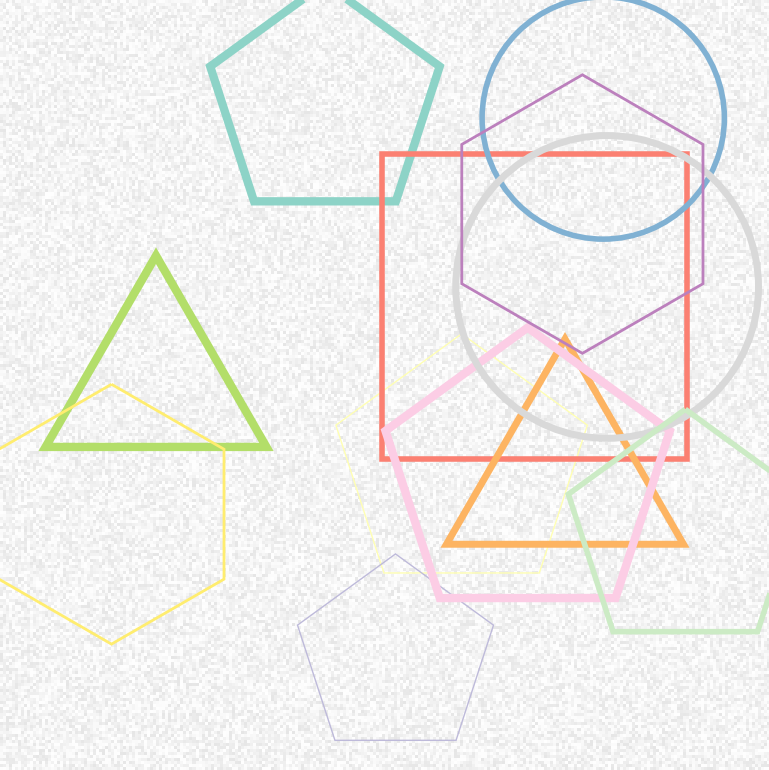[{"shape": "pentagon", "thickness": 3, "radius": 0.78, "center": [0.422, 0.865]}, {"shape": "pentagon", "thickness": 0.5, "radius": 0.86, "center": [0.6, 0.395]}, {"shape": "pentagon", "thickness": 0.5, "radius": 0.67, "center": [0.514, 0.147]}, {"shape": "square", "thickness": 2, "radius": 0.99, "center": [0.695, 0.601]}, {"shape": "circle", "thickness": 2, "radius": 0.79, "center": [0.783, 0.847]}, {"shape": "triangle", "thickness": 2.5, "radius": 0.89, "center": [0.734, 0.382]}, {"shape": "triangle", "thickness": 3, "radius": 0.83, "center": [0.203, 0.502]}, {"shape": "pentagon", "thickness": 3, "radius": 0.97, "center": [0.685, 0.38]}, {"shape": "circle", "thickness": 2.5, "radius": 0.98, "center": [0.788, 0.627]}, {"shape": "hexagon", "thickness": 1, "radius": 0.9, "center": [0.756, 0.722]}, {"shape": "pentagon", "thickness": 2, "radius": 0.8, "center": [0.89, 0.309]}, {"shape": "hexagon", "thickness": 1, "radius": 0.84, "center": [0.145, 0.332]}]